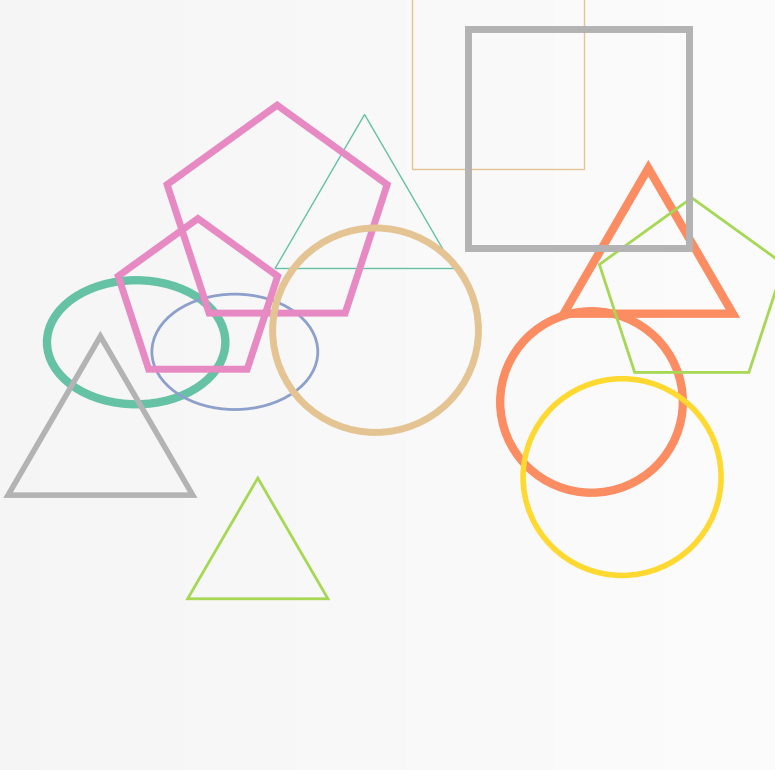[{"shape": "oval", "thickness": 3, "radius": 0.58, "center": [0.176, 0.556]}, {"shape": "triangle", "thickness": 0.5, "radius": 0.67, "center": [0.47, 0.718]}, {"shape": "circle", "thickness": 3, "radius": 0.59, "center": [0.763, 0.478]}, {"shape": "triangle", "thickness": 3, "radius": 0.63, "center": [0.837, 0.656]}, {"shape": "oval", "thickness": 1, "radius": 0.54, "center": [0.303, 0.543]}, {"shape": "pentagon", "thickness": 2.5, "radius": 0.54, "center": [0.255, 0.608]}, {"shape": "pentagon", "thickness": 2.5, "radius": 0.75, "center": [0.358, 0.714]}, {"shape": "triangle", "thickness": 1, "radius": 0.52, "center": [0.333, 0.275]}, {"shape": "pentagon", "thickness": 1, "radius": 0.63, "center": [0.893, 0.618]}, {"shape": "circle", "thickness": 2, "radius": 0.64, "center": [0.803, 0.38]}, {"shape": "square", "thickness": 0.5, "radius": 0.55, "center": [0.643, 0.891]}, {"shape": "circle", "thickness": 2.5, "radius": 0.66, "center": [0.485, 0.571]}, {"shape": "triangle", "thickness": 2, "radius": 0.69, "center": [0.13, 0.426]}, {"shape": "square", "thickness": 2.5, "radius": 0.71, "center": [0.746, 0.82]}]